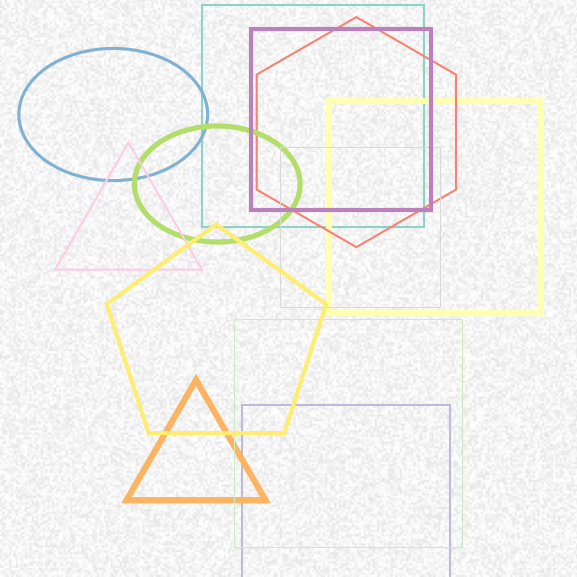[{"shape": "square", "thickness": 1, "radius": 0.96, "center": [0.542, 0.798]}, {"shape": "square", "thickness": 3, "radius": 0.92, "center": [0.753, 0.641]}, {"shape": "square", "thickness": 1, "radius": 0.9, "center": [0.599, 0.118]}, {"shape": "hexagon", "thickness": 1, "radius": 1.0, "center": [0.617, 0.77]}, {"shape": "oval", "thickness": 1.5, "radius": 0.82, "center": [0.196, 0.801]}, {"shape": "triangle", "thickness": 3, "radius": 0.69, "center": [0.34, 0.202]}, {"shape": "oval", "thickness": 2.5, "radius": 0.72, "center": [0.376, 0.681]}, {"shape": "triangle", "thickness": 1, "radius": 0.73, "center": [0.222, 0.606]}, {"shape": "square", "thickness": 0.5, "radius": 0.69, "center": [0.623, 0.606]}, {"shape": "square", "thickness": 2, "radius": 0.78, "center": [0.59, 0.792]}, {"shape": "square", "thickness": 0.5, "radius": 0.99, "center": [0.603, 0.249]}, {"shape": "pentagon", "thickness": 2, "radius": 1.0, "center": [0.375, 0.411]}]